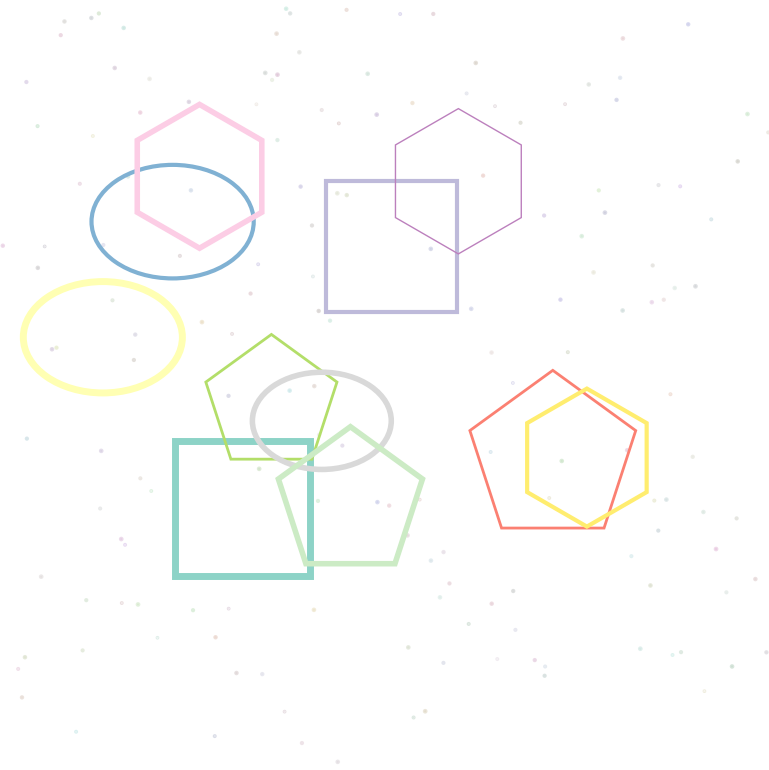[{"shape": "square", "thickness": 2.5, "radius": 0.44, "center": [0.315, 0.34]}, {"shape": "oval", "thickness": 2.5, "radius": 0.52, "center": [0.134, 0.562]}, {"shape": "square", "thickness": 1.5, "radius": 0.43, "center": [0.509, 0.68]}, {"shape": "pentagon", "thickness": 1, "radius": 0.57, "center": [0.718, 0.406]}, {"shape": "oval", "thickness": 1.5, "radius": 0.53, "center": [0.224, 0.712]}, {"shape": "pentagon", "thickness": 1, "radius": 0.45, "center": [0.352, 0.476]}, {"shape": "hexagon", "thickness": 2, "radius": 0.47, "center": [0.259, 0.771]}, {"shape": "oval", "thickness": 2, "radius": 0.45, "center": [0.418, 0.453]}, {"shape": "hexagon", "thickness": 0.5, "radius": 0.47, "center": [0.595, 0.765]}, {"shape": "pentagon", "thickness": 2, "radius": 0.49, "center": [0.455, 0.347]}, {"shape": "hexagon", "thickness": 1.5, "radius": 0.45, "center": [0.762, 0.406]}]